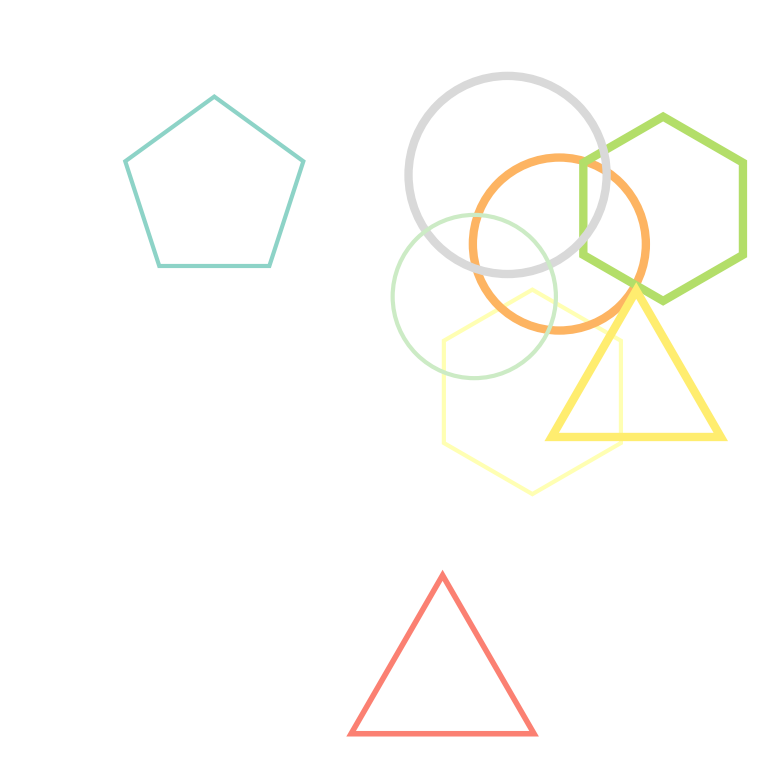[{"shape": "pentagon", "thickness": 1.5, "radius": 0.61, "center": [0.278, 0.753]}, {"shape": "hexagon", "thickness": 1.5, "radius": 0.66, "center": [0.691, 0.491]}, {"shape": "triangle", "thickness": 2, "radius": 0.69, "center": [0.575, 0.116]}, {"shape": "circle", "thickness": 3, "radius": 0.56, "center": [0.726, 0.683]}, {"shape": "hexagon", "thickness": 3, "radius": 0.6, "center": [0.861, 0.729]}, {"shape": "circle", "thickness": 3, "radius": 0.64, "center": [0.659, 0.773]}, {"shape": "circle", "thickness": 1.5, "radius": 0.53, "center": [0.616, 0.615]}, {"shape": "triangle", "thickness": 3, "radius": 0.63, "center": [0.826, 0.496]}]